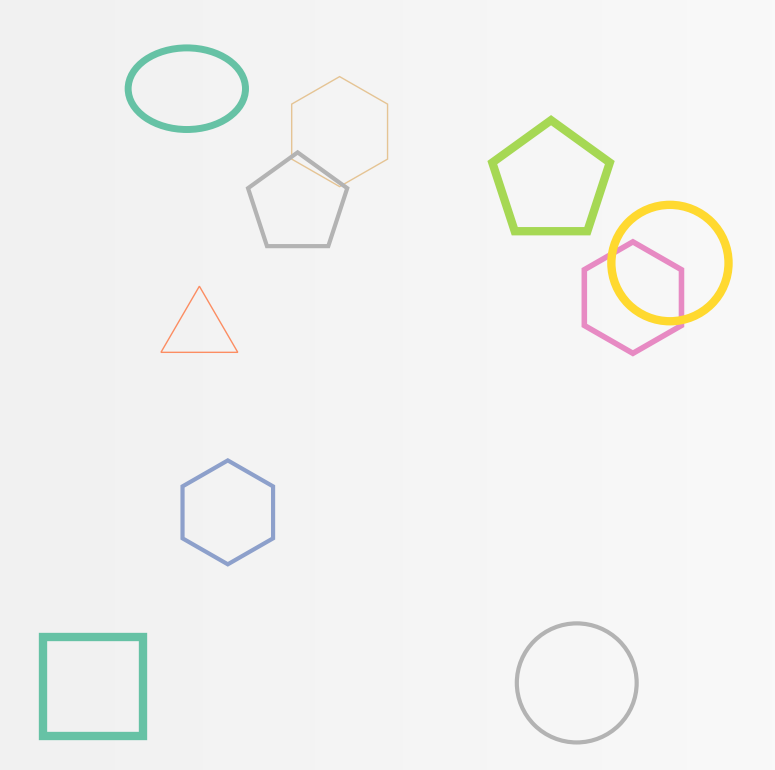[{"shape": "oval", "thickness": 2.5, "radius": 0.38, "center": [0.241, 0.885]}, {"shape": "square", "thickness": 3, "radius": 0.32, "center": [0.12, 0.108]}, {"shape": "triangle", "thickness": 0.5, "radius": 0.29, "center": [0.257, 0.571]}, {"shape": "hexagon", "thickness": 1.5, "radius": 0.34, "center": [0.294, 0.335]}, {"shape": "hexagon", "thickness": 2, "radius": 0.36, "center": [0.817, 0.614]}, {"shape": "pentagon", "thickness": 3, "radius": 0.4, "center": [0.711, 0.764]}, {"shape": "circle", "thickness": 3, "radius": 0.38, "center": [0.864, 0.658]}, {"shape": "hexagon", "thickness": 0.5, "radius": 0.36, "center": [0.438, 0.829]}, {"shape": "circle", "thickness": 1.5, "radius": 0.39, "center": [0.744, 0.113]}, {"shape": "pentagon", "thickness": 1.5, "radius": 0.34, "center": [0.384, 0.735]}]